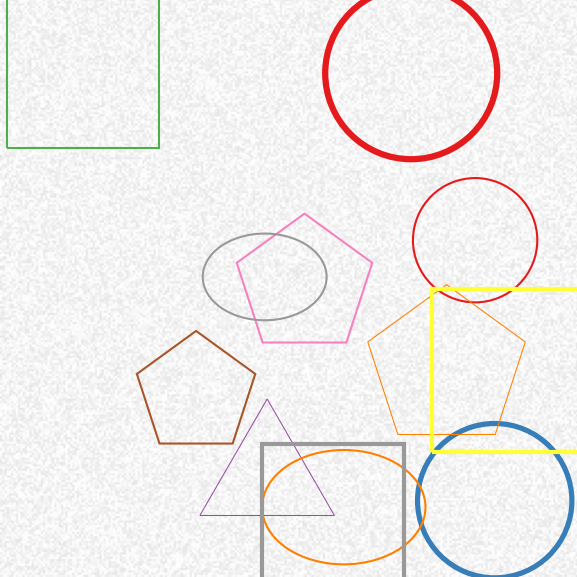[{"shape": "circle", "thickness": 1, "radius": 0.54, "center": [0.823, 0.583]}, {"shape": "circle", "thickness": 3, "radius": 0.74, "center": [0.712, 0.872]}, {"shape": "circle", "thickness": 2.5, "radius": 0.67, "center": [0.857, 0.132]}, {"shape": "square", "thickness": 1, "radius": 0.66, "center": [0.144, 0.874]}, {"shape": "triangle", "thickness": 0.5, "radius": 0.67, "center": [0.463, 0.174]}, {"shape": "pentagon", "thickness": 0.5, "radius": 0.72, "center": [0.773, 0.363]}, {"shape": "oval", "thickness": 1, "radius": 0.71, "center": [0.595, 0.121]}, {"shape": "square", "thickness": 2, "radius": 0.7, "center": [0.889, 0.358]}, {"shape": "pentagon", "thickness": 1, "radius": 0.54, "center": [0.34, 0.318]}, {"shape": "pentagon", "thickness": 1, "radius": 0.62, "center": [0.527, 0.506]}, {"shape": "oval", "thickness": 1, "radius": 0.54, "center": [0.458, 0.52]}, {"shape": "square", "thickness": 2, "radius": 0.61, "center": [0.576, 0.107]}]